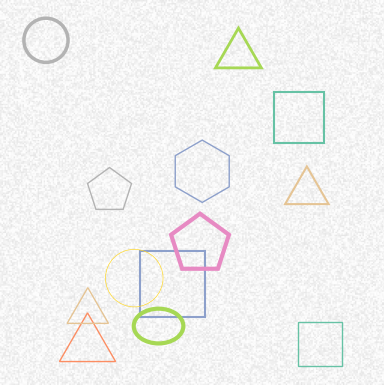[{"shape": "square", "thickness": 1.5, "radius": 0.33, "center": [0.777, 0.694]}, {"shape": "square", "thickness": 1, "radius": 0.29, "center": [0.831, 0.106]}, {"shape": "triangle", "thickness": 1, "radius": 0.42, "center": [0.227, 0.103]}, {"shape": "square", "thickness": 1.5, "radius": 0.43, "center": [0.448, 0.262]}, {"shape": "hexagon", "thickness": 1, "radius": 0.4, "center": [0.525, 0.555]}, {"shape": "pentagon", "thickness": 3, "radius": 0.4, "center": [0.52, 0.366]}, {"shape": "oval", "thickness": 3, "radius": 0.32, "center": [0.412, 0.153]}, {"shape": "triangle", "thickness": 2, "radius": 0.34, "center": [0.619, 0.858]}, {"shape": "circle", "thickness": 0.5, "radius": 0.37, "center": [0.349, 0.278]}, {"shape": "triangle", "thickness": 1, "radius": 0.31, "center": [0.228, 0.191]}, {"shape": "triangle", "thickness": 1.5, "radius": 0.33, "center": [0.797, 0.502]}, {"shape": "pentagon", "thickness": 1, "radius": 0.3, "center": [0.285, 0.505]}, {"shape": "circle", "thickness": 2.5, "radius": 0.29, "center": [0.119, 0.895]}]